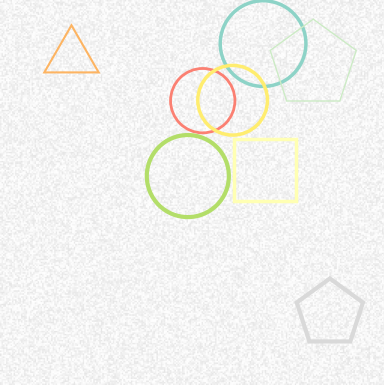[{"shape": "circle", "thickness": 2.5, "radius": 0.56, "center": [0.683, 0.887]}, {"shape": "square", "thickness": 2.5, "radius": 0.41, "center": [0.688, 0.559]}, {"shape": "circle", "thickness": 2, "radius": 0.42, "center": [0.527, 0.739]}, {"shape": "triangle", "thickness": 1.5, "radius": 0.41, "center": [0.186, 0.853]}, {"shape": "circle", "thickness": 3, "radius": 0.53, "center": [0.488, 0.543]}, {"shape": "pentagon", "thickness": 3, "radius": 0.45, "center": [0.857, 0.186]}, {"shape": "pentagon", "thickness": 1, "radius": 0.59, "center": [0.814, 0.833]}, {"shape": "circle", "thickness": 2.5, "radius": 0.45, "center": [0.604, 0.74]}]